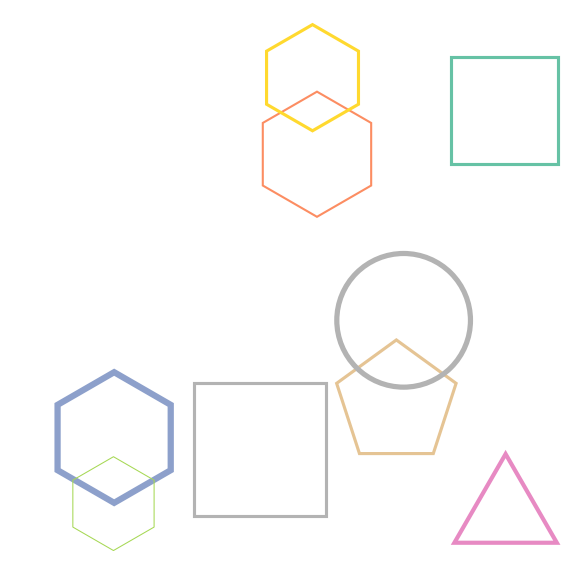[{"shape": "square", "thickness": 1.5, "radius": 0.46, "center": [0.874, 0.809]}, {"shape": "hexagon", "thickness": 1, "radius": 0.54, "center": [0.549, 0.732]}, {"shape": "hexagon", "thickness": 3, "radius": 0.57, "center": [0.198, 0.242]}, {"shape": "triangle", "thickness": 2, "radius": 0.51, "center": [0.876, 0.111]}, {"shape": "hexagon", "thickness": 0.5, "radius": 0.41, "center": [0.196, 0.127]}, {"shape": "hexagon", "thickness": 1.5, "radius": 0.46, "center": [0.541, 0.865]}, {"shape": "pentagon", "thickness": 1.5, "radius": 0.54, "center": [0.686, 0.302]}, {"shape": "square", "thickness": 1.5, "radius": 0.57, "center": [0.451, 0.221]}, {"shape": "circle", "thickness": 2.5, "radius": 0.58, "center": [0.699, 0.444]}]